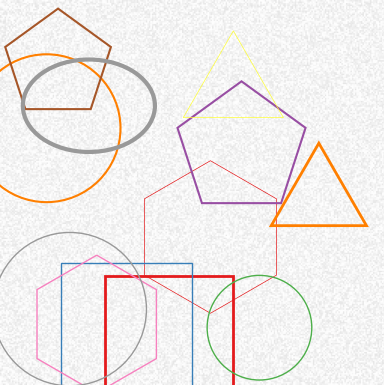[{"shape": "square", "thickness": 2, "radius": 0.83, "center": [0.439, 0.117]}, {"shape": "hexagon", "thickness": 0.5, "radius": 0.99, "center": [0.547, 0.384]}, {"shape": "square", "thickness": 1, "radius": 0.85, "center": [0.327, 0.147]}, {"shape": "circle", "thickness": 1, "radius": 0.68, "center": [0.674, 0.149]}, {"shape": "pentagon", "thickness": 1.5, "radius": 0.87, "center": [0.627, 0.614]}, {"shape": "circle", "thickness": 1.5, "radius": 0.96, "center": [0.121, 0.667]}, {"shape": "triangle", "thickness": 2, "radius": 0.71, "center": [0.828, 0.485]}, {"shape": "triangle", "thickness": 0.5, "radius": 0.75, "center": [0.606, 0.77]}, {"shape": "pentagon", "thickness": 1.5, "radius": 0.72, "center": [0.151, 0.833]}, {"shape": "hexagon", "thickness": 1, "radius": 0.9, "center": [0.251, 0.158]}, {"shape": "oval", "thickness": 3, "radius": 0.86, "center": [0.231, 0.725]}, {"shape": "circle", "thickness": 1, "radius": 1.0, "center": [0.181, 0.197]}]